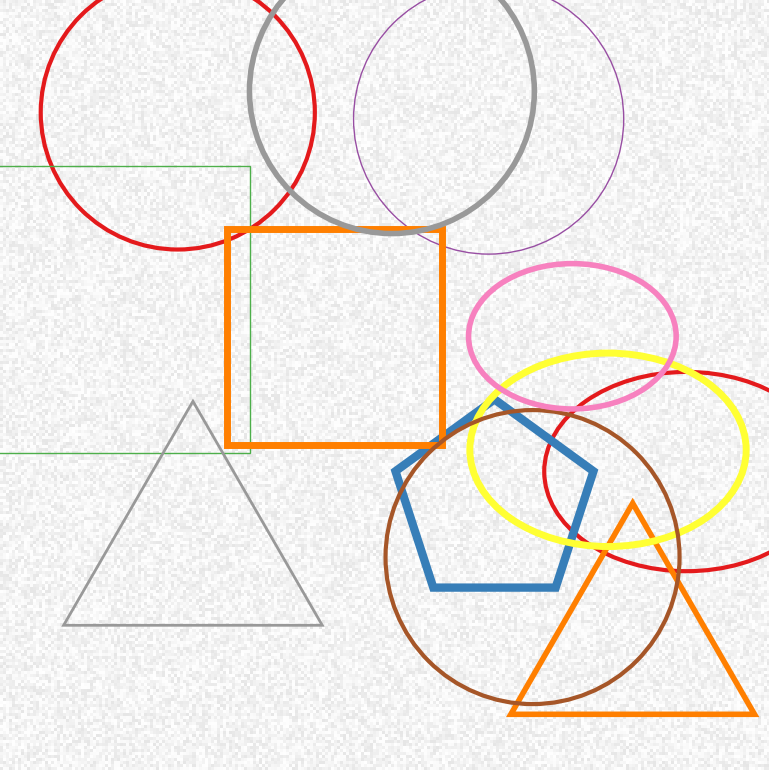[{"shape": "oval", "thickness": 1.5, "radius": 0.92, "center": [0.892, 0.388]}, {"shape": "circle", "thickness": 1.5, "radius": 0.89, "center": [0.231, 0.854]}, {"shape": "pentagon", "thickness": 3, "radius": 0.68, "center": [0.642, 0.346]}, {"shape": "square", "thickness": 0.5, "radius": 0.93, "center": [0.138, 0.598]}, {"shape": "circle", "thickness": 0.5, "radius": 0.88, "center": [0.635, 0.845]}, {"shape": "triangle", "thickness": 2, "radius": 0.91, "center": [0.822, 0.164]}, {"shape": "square", "thickness": 2.5, "radius": 0.7, "center": [0.434, 0.563]}, {"shape": "oval", "thickness": 2.5, "radius": 0.9, "center": [0.79, 0.416]}, {"shape": "circle", "thickness": 1.5, "radius": 0.95, "center": [0.692, 0.277]}, {"shape": "oval", "thickness": 2, "radius": 0.67, "center": [0.743, 0.563]}, {"shape": "triangle", "thickness": 1, "radius": 0.97, "center": [0.251, 0.285]}, {"shape": "circle", "thickness": 2, "radius": 0.92, "center": [0.509, 0.882]}]